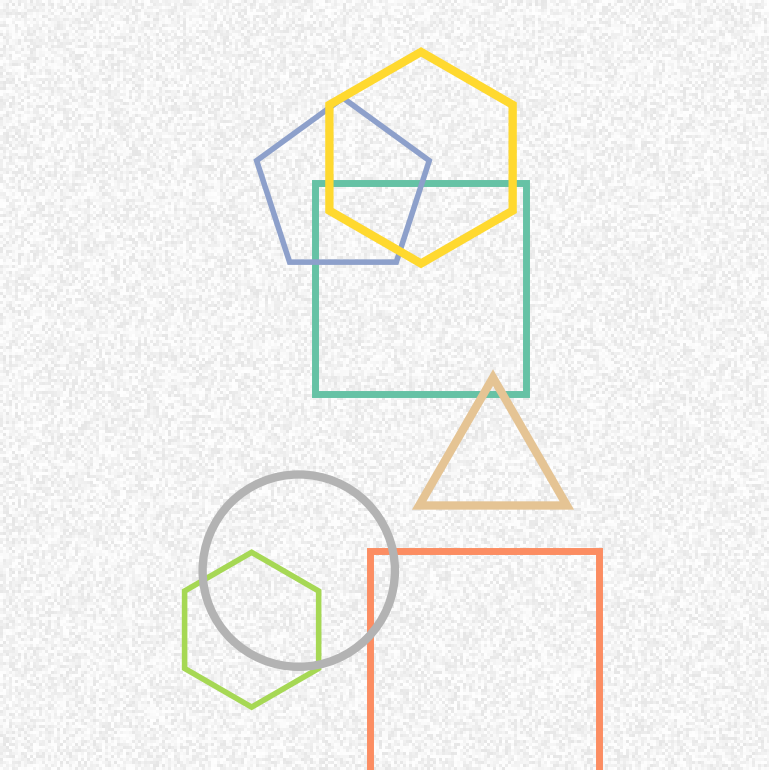[{"shape": "square", "thickness": 2.5, "radius": 0.69, "center": [0.546, 0.626]}, {"shape": "square", "thickness": 2.5, "radius": 0.74, "center": [0.629, 0.137]}, {"shape": "pentagon", "thickness": 2, "radius": 0.59, "center": [0.445, 0.755]}, {"shape": "hexagon", "thickness": 2, "radius": 0.5, "center": [0.327, 0.182]}, {"shape": "hexagon", "thickness": 3, "radius": 0.69, "center": [0.547, 0.795]}, {"shape": "triangle", "thickness": 3, "radius": 0.55, "center": [0.64, 0.399]}, {"shape": "circle", "thickness": 3, "radius": 0.62, "center": [0.388, 0.259]}]